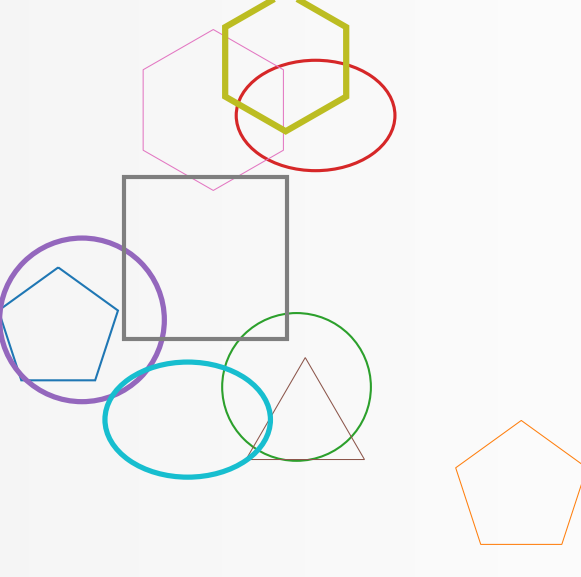[{"shape": "pentagon", "thickness": 1, "radius": 0.54, "center": [0.1, 0.428]}, {"shape": "pentagon", "thickness": 0.5, "radius": 0.59, "center": [0.897, 0.152]}, {"shape": "circle", "thickness": 1, "radius": 0.64, "center": [0.51, 0.329]}, {"shape": "oval", "thickness": 1.5, "radius": 0.68, "center": [0.543, 0.799]}, {"shape": "circle", "thickness": 2.5, "radius": 0.71, "center": [0.141, 0.445]}, {"shape": "triangle", "thickness": 0.5, "radius": 0.59, "center": [0.525, 0.262]}, {"shape": "hexagon", "thickness": 0.5, "radius": 0.7, "center": [0.367, 0.809]}, {"shape": "square", "thickness": 2, "radius": 0.7, "center": [0.354, 0.553]}, {"shape": "hexagon", "thickness": 3, "radius": 0.6, "center": [0.492, 0.892]}, {"shape": "oval", "thickness": 2.5, "radius": 0.71, "center": [0.323, 0.273]}]